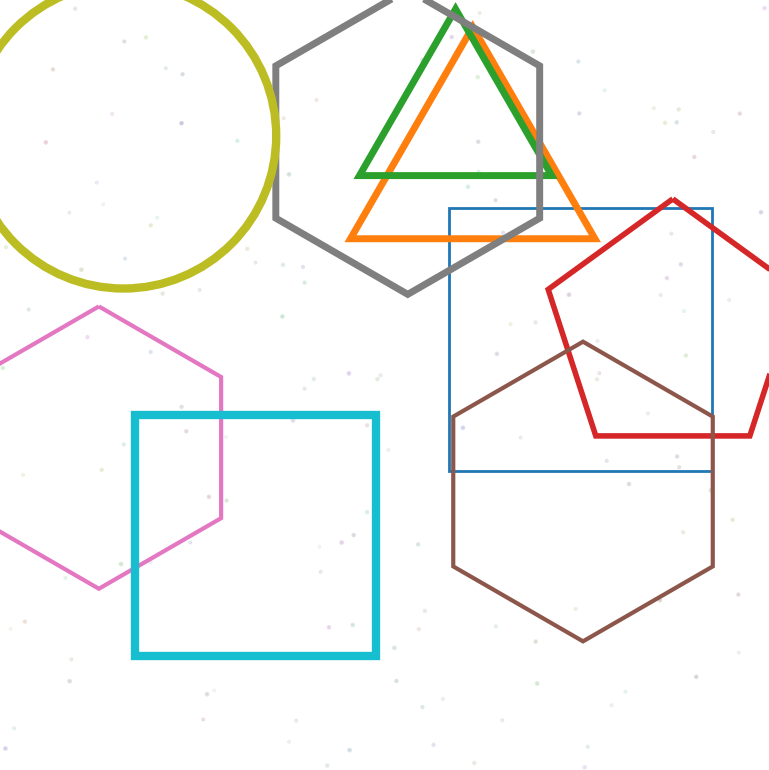[{"shape": "square", "thickness": 1, "radius": 0.85, "center": [0.754, 0.559]}, {"shape": "triangle", "thickness": 2.5, "radius": 0.92, "center": [0.614, 0.782]}, {"shape": "triangle", "thickness": 2.5, "radius": 0.72, "center": [0.592, 0.844]}, {"shape": "pentagon", "thickness": 2, "radius": 0.85, "center": [0.874, 0.572]}, {"shape": "hexagon", "thickness": 1.5, "radius": 0.97, "center": [0.757, 0.362]}, {"shape": "hexagon", "thickness": 1.5, "radius": 0.92, "center": [0.128, 0.419]}, {"shape": "hexagon", "thickness": 2.5, "radius": 0.99, "center": [0.53, 0.816]}, {"shape": "circle", "thickness": 3, "radius": 0.99, "center": [0.16, 0.824]}, {"shape": "square", "thickness": 3, "radius": 0.78, "center": [0.331, 0.304]}]